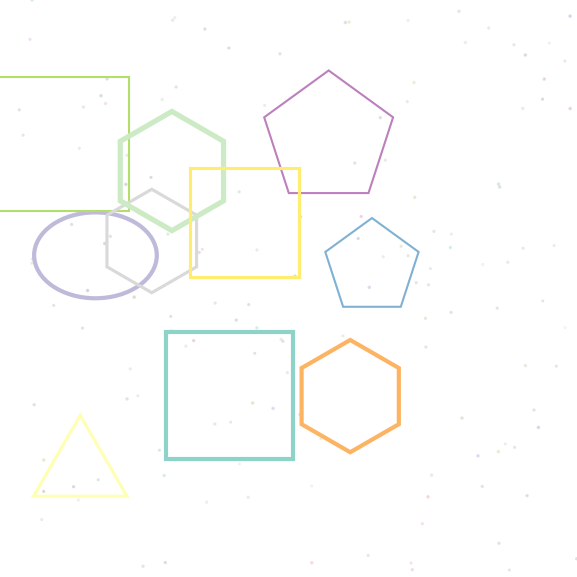[{"shape": "square", "thickness": 2, "radius": 0.55, "center": [0.397, 0.314]}, {"shape": "triangle", "thickness": 1.5, "radius": 0.47, "center": [0.139, 0.187]}, {"shape": "oval", "thickness": 2, "radius": 0.53, "center": [0.165, 0.557]}, {"shape": "pentagon", "thickness": 1, "radius": 0.42, "center": [0.644, 0.537]}, {"shape": "hexagon", "thickness": 2, "radius": 0.49, "center": [0.606, 0.313]}, {"shape": "square", "thickness": 1, "radius": 0.58, "center": [0.107, 0.75]}, {"shape": "hexagon", "thickness": 1.5, "radius": 0.45, "center": [0.263, 0.582]}, {"shape": "pentagon", "thickness": 1, "radius": 0.59, "center": [0.569, 0.76]}, {"shape": "hexagon", "thickness": 2.5, "radius": 0.52, "center": [0.298, 0.703]}, {"shape": "square", "thickness": 1.5, "radius": 0.47, "center": [0.423, 0.614]}]